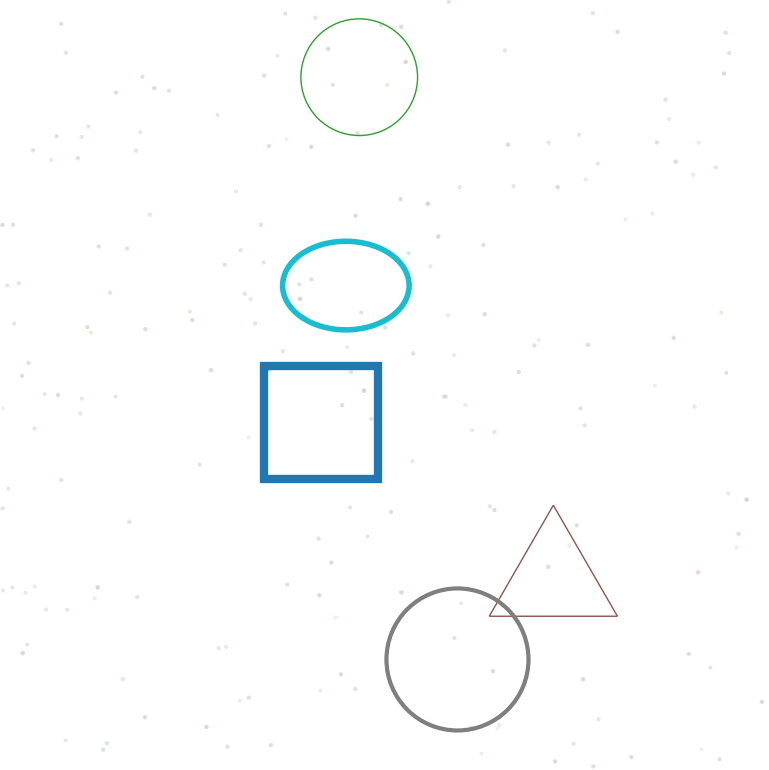[{"shape": "square", "thickness": 3, "radius": 0.37, "center": [0.417, 0.451]}, {"shape": "circle", "thickness": 0.5, "radius": 0.38, "center": [0.467, 0.9]}, {"shape": "triangle", "thickness": 0.5, "radius": 0.48, "center": [0.719, 0.248]}, {"shape": "circle", "thickness": 1.5, "radius": 0.46, "center": [0.594, 0.144]}, {"shape": "oval", "thickness": 2, "radius": 0.41, "center": [0.449, 0.629]}]